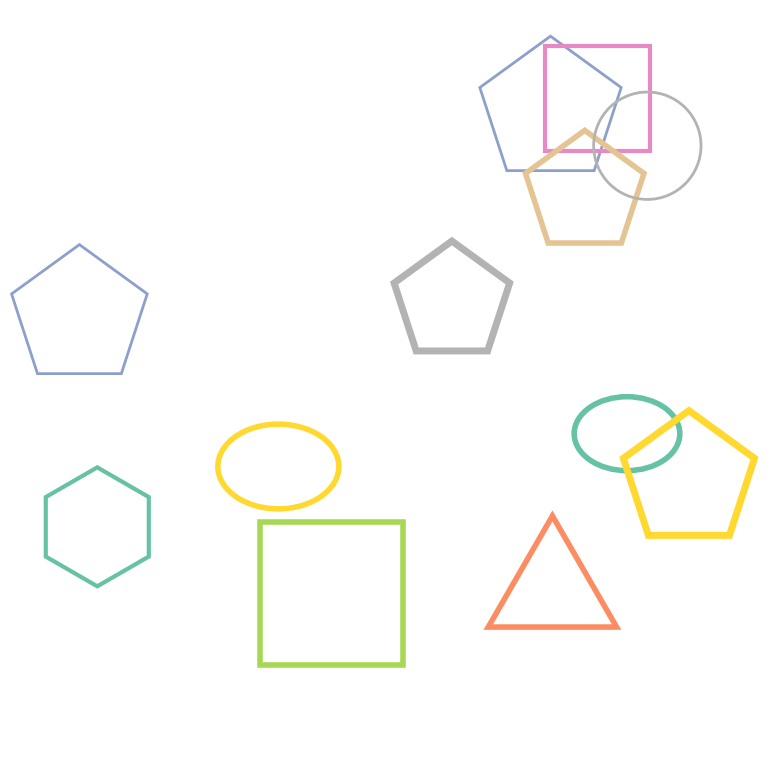[{"shape": "oval", "thickness": 2, "radius": 0.34, "center": [0.814, 0.437]}, {"shape": "hexagon", "thickness": 1.5, "radius": 0.39, "center": [0.126, 0.316]}, {"shape": "triangle", "thickness": 2, "radius": 0.48, "center": [0.717, 0.234]}, {"shape": "pentagon", "thickness": 1, "radius": 0.46, "center": [0.103, 0.59]}, {"shape": "pentagon", "thickness": 1, "radius": 0.48, "center": [0.715, 0.856]}, {"shape": "square", "thickness": 1.5, "radius": 0.34, "center": [0.776, 0.873]}, {"shape": "square", "thickness": 2, "radius": 0.46, "center": [0.431, 0.229]}, {"shape": "oval", "thickness": 2, "radius": 0.39, "center": [0.361, 0.394]}, {"shape": "pentagon", "thickness": 2.5, "radius": 0.45, "center": [0.895, 0.377]}, {"shape": "pentagon", "thickness": 2, "radius": 0.4, "center": [0.759, 0.75]}, {"shape": "circle", "thickness": 1, "radius": 0.35, "center": [0.841, 0.811]}, {"shape": "pentagon", "thickness": 2.5, "radius": 0.39, "center": [0.587, 0.608]}]